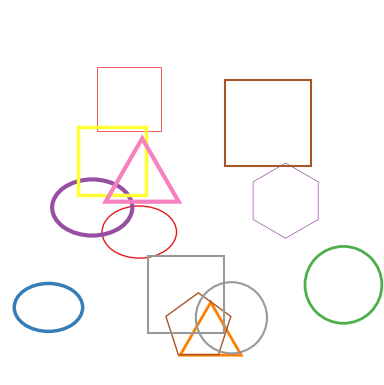[{"shape": "oval", "thickness": 1, "radius": 0.48, "center": [0.362, 0.397]}, {"shape": "square", "thickness": 0.5, "radius": 0.41, "center": [0.335, 0.743]}, {"shape": "oval", "thickness": 2.5, "radius": 0.44, "center": [0.126, 0.201]}, {"shape": "circle", "thickness": 2, "radius": 0.5, "center": [0.892, 0.26]}, {"shape": "oval", "thickness": 3, "radius": 0.52, "center": [0.24, 0.461]}, {"shape": "hexagon", "thickness": 0.5, "radius": 0.49, "center": [0.742, 0.479]}, {"shape": "triangle", "thickness": 2, "radius": 0.46, "center": [0.547, 0.123]}, {"shape": "square", "thickness": 2.5, "radius": 0.44, "center": [0.291, 0.582]}, {"shape": "pentagon", "thickness": 1, "radius": 0.44, "center": [0.515, 0.151]}, {"shape": "square", "thickness": 1.5, "radius": 0.56, "center": [0.695, 0.68]}, {"shape": "triangle", "thickness": 3, "radius": 0.55, "center": [0.369, 0.531]}, {"shape": "circle", "thickness": 1.5, "radius": 0.46, "center": [0.601, 0.175]}, {"shape": "square", "thickness": 1.5, "radius": 0.5, "center": [0.483, 0.236]}]